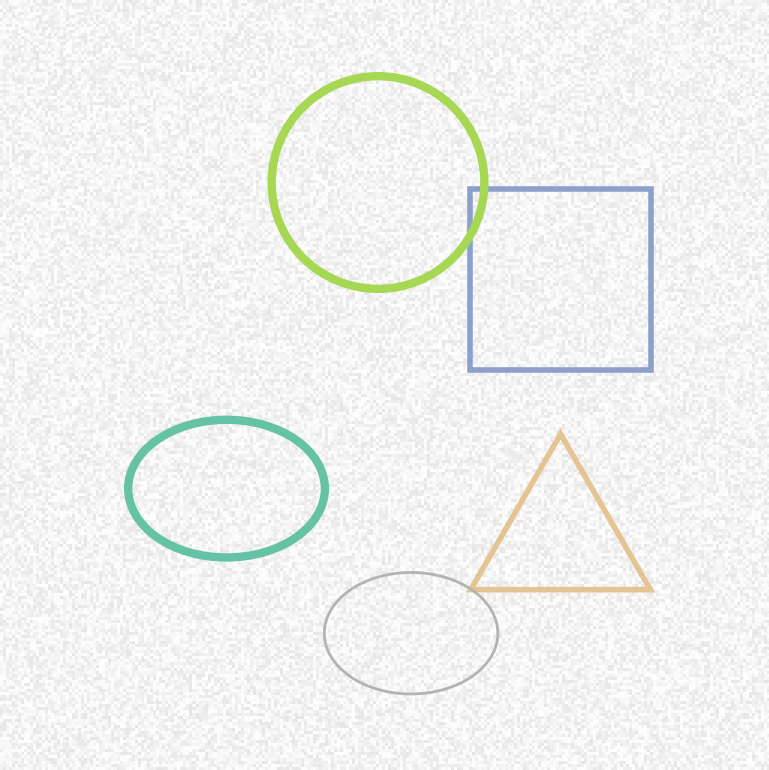[{"shape": "oval", "thickness": 3, "radius": 0.64, "center": [0.294, 0.365]}, {"shape": "square", "thickness": 2, "radius": 0.59, "center": [0.728, 0.637]}, {"shape": "circle", "thickness": 3, "radius": 0.69, "center": [0.491, 0.763]}, {"shape": "triangle", "thickness": 2, "radius": 0.67, "center": [0.728, 0.302]}, {"shape": "oval", "thickness": 1, "radius": 0.56, "center": [0.534, 0.178]}]